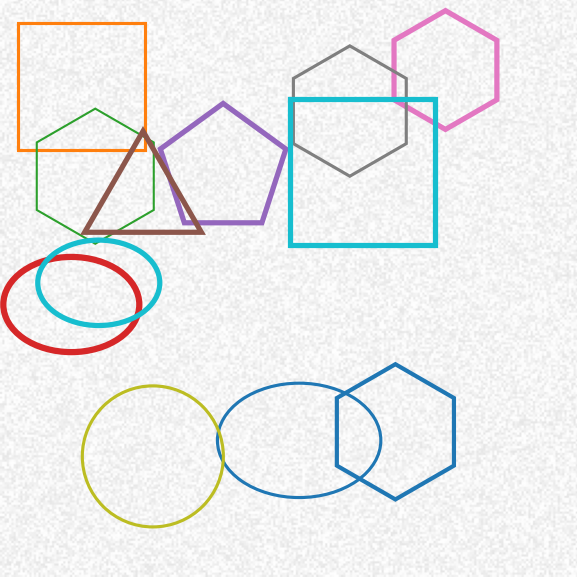[{"shape": "hexagon", "thickness": 2, "radius": 0.59, "center": [0.685, 0.251]}, {"shape": "oval", "thickness": 1.5, "radius": 0.71, "center": [0.518, 0.237]}, {"shape": "square", "thickness": 1.5, "radius": 0.55, "center": [0.141, 0.85]}, {"shape": "hexagon", "thickness": 1, "radius": 0.58, "center": [0.165, 0.694]}, {"shape": "oval", "thickness": 3, "radius": 0.59, "center": [0.123, 0.472]}, {"shape": "pentagon", "thickness": 2.5, "radius": 0.57, "center": [0.386, 0.706]}, {"shape": "triangle", "thickness": 2.5, "radius": 0.58, "center": [0.248, 0.655]}, {"shape": "hexagon", "thickness": 2.5, "radius": 0.51, "center": [0.771, 0.878]}, {"shape": "hexagon", "thickness": 1.5, "radius": 0.56, "center": [0.606, 0.807]}, {"shape": "circle", "thickness": 1.5, "radius": 0.61, "center": [0.265, 0.209]}, {"shape": "oval", "thickness": 2.5, "radius": 0.53, "center": [0.171, 0.509]}, {"shape": "square", "thickness": 2.5, "radius": 0.63, "center": [0.628, 0.701]}]